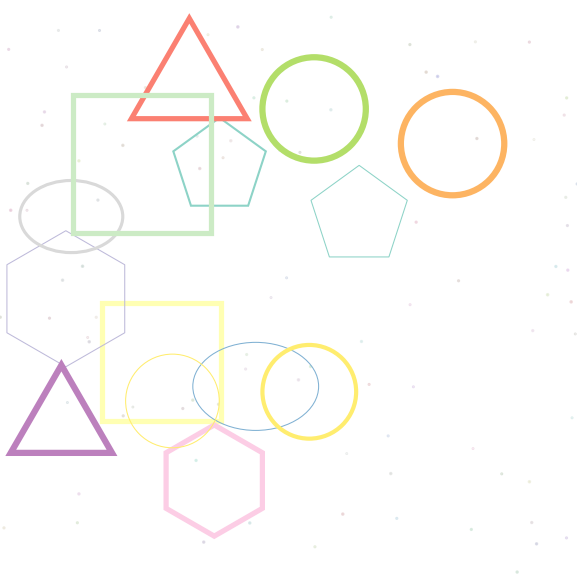[{"shape": "pentagon", "thickness": 1, "radius": 0.42, "center": [0.38, 0.711]}, {"shape": "pentagon", "thickness": 0.5, "radius": 0.44, "center": [0.622, 0.625]}, {"shape": "square", "thickness": 2.5, "radius": 0.51, "center": [0.279, 0.372]}, {"shape": "hexagon", "thickness": 0.5, "radius": 0.59, "center": [0.114, 0.482]}, {"shape": "triangle", "thickness": 2.5, "radius": 0.58, "center": [0.328, 0.852]}, {"shape": "oval", "thickness": 0.5, "radius": 0.54, "center": [0.443, 0.33]}, {"shape": "circle", "thickness": 3, "radius": 0.45, "center": [0.784, 0.75]}, {"shape": "circle", "thickness": 3, "radius": 0.45, "center": [0.544, 0.81]}, {"shape": "hexagon", "thickness": 2.5, "radius": 0.48, "center": [0.371, 0.167]}, {"shape": "oval", "thickness": 1.5, "radius": 0.45, "center": [0.123, 0.624]}, {"shape": "triangle", "thickness": 3, "radius": 0.51, "center": [0.106, 0.266]}, {"shape": "square", "thickness": 2.5, "radius": 0.6, "center": [0.246, 0.716]}, {"shape": "circle", "thickness": 0.5, "radius": 0.41, "center": [0.299, 0.305]}, {"shape": "circle", "thickness": 2, "radius": 0.41, "center": [0.536, 0.321]}]